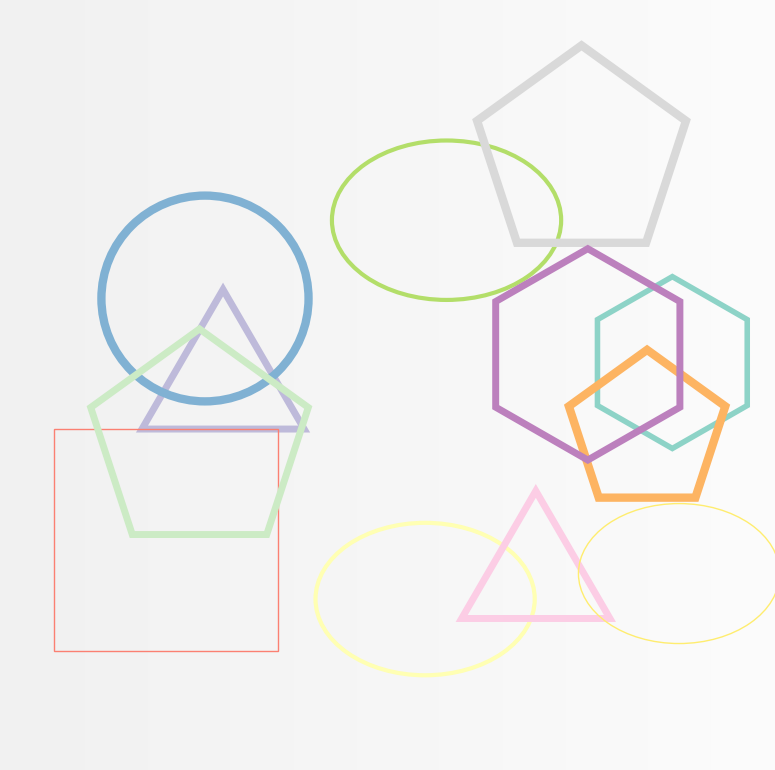[{"shape": "hexagon", "thickness": 2, "radius": 0.56, "center": [0.868, 0.529]}, {"shape": "oval", "thickness": 1.5, "radius": 0.71, "center": [0.549, 0.222]}, {"shape": "triangle", "thickness": 2.5, "radius": 0.6, "center": [0.288, 0.503]}, {"shape": "square", "thickness": 0.5, "radius": 0.72, "center": [0.214, 0.299]}, {"shape": "circle", "thickness": 3, "radius": 0.67, "center": [0.264, 0.612]}, {"shape": "pentagon", "thickness": 3, "radius": 0.53, "center": [0.835, 0.44]}, {"shape": "oval", "thickness": 1.5, "radius": 0.74, "center": [0.576, 0.714]}, {"shape": "triangle", "thickness": 2.5, "radius": 0.55, "center": [0.691, 0.252]}, {"shape": "pentagon", "thickness": 3, "radius": 0.71, "center": [0.75, 0.799]}, {"shape": "hexagon", "thickness": 2.5, "radius": 0.69, "center": [0.758, 0.54]}, {"shape": "pentagon", "thickness": 2.5, "radius": 0.74, "center": [0.257, 0.425]}, {"shape": "oval", "thickness": 0.5, "radius": 0.65, "center": [0.876, 0.255]}]